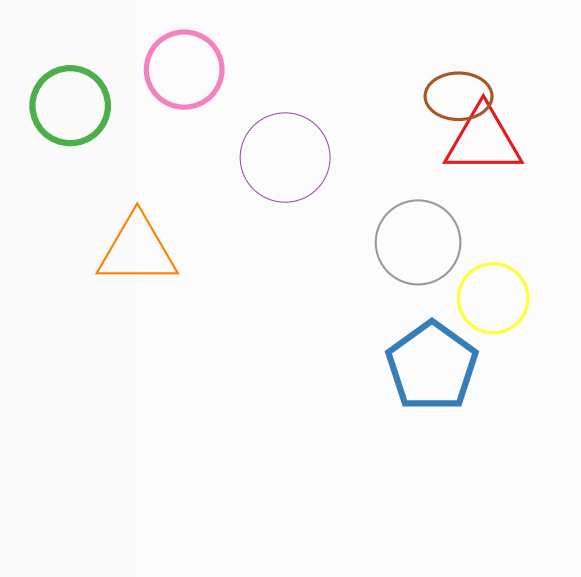[{"shape": "triangle", "thickness": 1.5, "radius": 0.38, "center": [0.831, 0.757]}, {"shape": "pentagon", "thickness": 3, "radius": 0.4, "center": [0.743, 0.365]}, {"shape": "circle", "thickness": 3, "radius": 0.32, "center": [0.121, 0.816]}, {"shape": "circle", "thickness": 0.5, "radius": 0.39, "center": [0.491, 0.726]}, {"shape": "triangle", "thickness": 1, "radius": 0.4, "center": [0.236, 0.566]}, {"shape": "circle", "thickness": 1.5, "radius": 0.3, "center": [0.849, 0.483]}, {"shape": "oval", "thickness": 1.5, "radius": 0.29, "center": [0.789, 0.832]}, {"shape": "circle", "thickness": 2.5, "radius": 0.33, "center": [0.317, 0.879]}, {"shape": "circle", "thickness": 1, "radius": 0.36, "center": [0.719, 0.579]}]